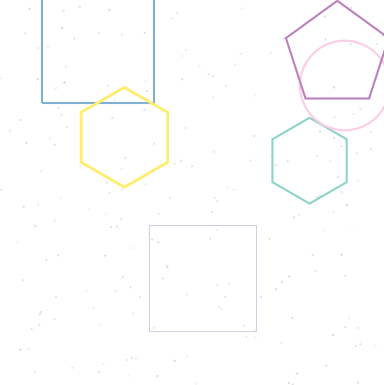[{"shape": "hexagon", "thickness": 1.5, "radius": 0.56, "center": [0.804, 0.583]}, {"shape": "square", "thickness": 0.5, "radius": 0.69, "center": [0.526, 0.278]}, {"shape": "square", "thickness": 1.5, "radius": 0.73, "center": [0.255, 0.879]}, {"shape": "circle", "thickness": 1.5, "radius": 0.58, "center": [0.896, 0.778]}, {"shape": "pentagon", "thickness": 1.5, "radius": 0.7, "center": [0.876, 0.858]}, {"shape": "hexagon", "thickness": 2, "radius": 0.65, "center": [0.323, 0.643]}]